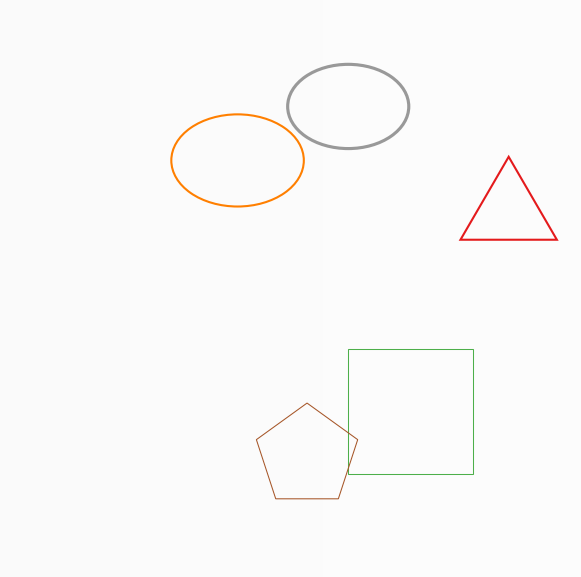[{"shape": "triangle", "thickness": 1, "radius": 0.48, "center": [0.875, 0.632]}, {"shape": "square", "thickness": 0.5, "radius": 0.54, "center": [0.706, 0.286]}, {"shape": "oval", "thickness": 1, "radius": 0.57, "center": [0.409, 0.721]}, {"shape": "pentagon", "thickness": 0.5, "radius": 0.46, "center": [0.528, 0.21]}, {"shape": "oval", "thickness": 1.5, "radius": 0.52, "center": [0.599, 0.815]}]